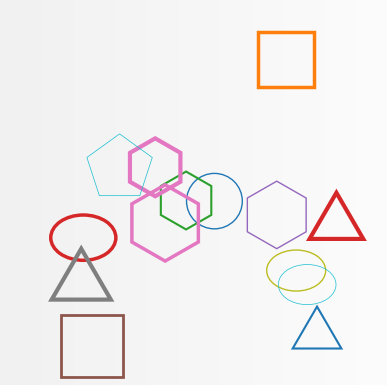[{"shape": "circle", "thickness": 1, "radius": 0.36, "center": [0.553, 0.478]}, {"shape": "triangle", "thickness": 1.5, "radius": 0.36, "center": [0.818, 0.131]}, {"shape": "square", "thickness": 2.5, "radius": 0.36, "center": [0.737, 0.846]}, {"shape": "hexagon", "thickness": 1.5, "radius": 0.38, "center": [0.48, 0.479]}, {"shape": "triangle", "thickness": 3, "radius": 0.4, "center": [0.868, 0.419]}, {"shape": "oval", "thickness": 2.5, "radius": 0.42, "center": [0.215, 0.383]}, {"shape": "hexagon", "thickness": 1, "radius": 0.44, "center": [0.714, 0.442]}, {"shape": "square", "thickness": 2, "radius": 0.41, "center": [0.237, 0.102]}, {"shape": "hexagon", "thickness": 2.5, "radius": 0.5, "center": [0.426, 0.421]}, {"shape": "hexagon", "thickness": 3, "radius": 0.38, "center": [0.4, 0.565]}, {"shape": "triangle", "thickness": 3, "radius": 0.44, "center": [0.21, 0.266]}, {"shape": "oval", "thickness": 1, "radius": 0.38, "center": [0.764, 0.297]}, {"shape": "pentagon", "thickness": 0.5, "radius": 0.44, "center": [0.309, 0.564]}, {"shape": "oval", "thickness": 0.5, "radius": 0.37, "center": [0.793, 0.261]}]